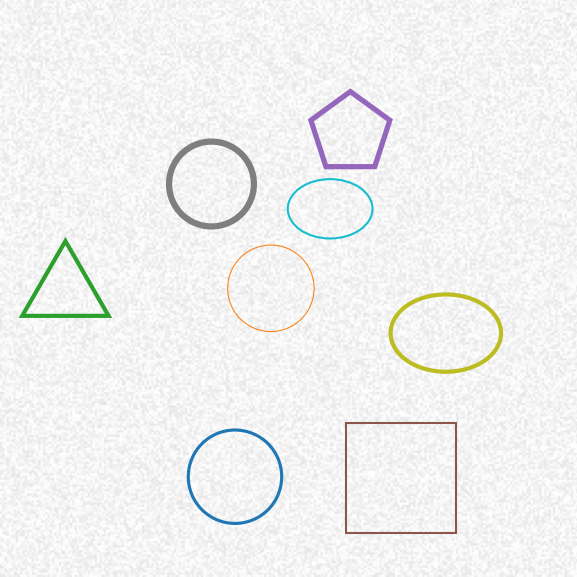[{"shape": "circle", "thickness": 1.5, "radius": 0.4, "center": [0.407, 0.174]}, {"shape": "circle", "thickness": 0.5, "radius": 0.37, "center": [0.469, 0.5]}, {"shape": "triangle", "thickness": 2, "radius": 0.43, "center": [0.113, 0.495]}, {"shape": "pentagon", "thickness": 2.5, "radius": 0.36, "center": [0.607, 0.769]}, {"shape": "square", "thickness": 1, "radius": 0.47, "center": [0.694, 0.171]}, {"shape": "circle", "thickness": 3, "radius": 0.37, "center": [0.366, 0.68]}, {"shape": "oval", "thickness": 2, "radius": 0.48, "center": [0.772, 0.422]}, {"shape": "oval", "thickness": 1, "radius": 0.37, "center": [0.572, 0.638]}]